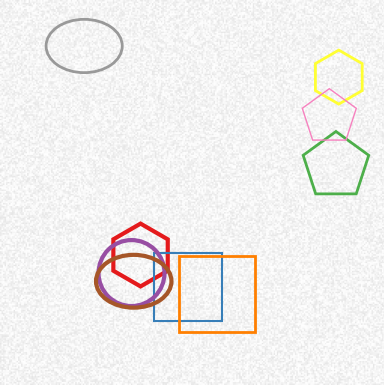[{"shape": "hexagon", "thickness": 3, "radius": 0.41, "center": [0.365, 0.338]}, {"shape": "square", "thickness": 1.5, "radius": 0.44, "center": [0.489, 0.253]}, {"shape": "pentagon", "thickness": 2, "radius": 0.45, "center": [0.873, 0.569]}, {"shape": "circle", "thickness": 3, "radius": 0.43, "center": [0.342, 0.291]}, {"shape": "square", "thickness": 2, "radius": 0.49, "center": [0.564, 0.237]}, {"shape": "hexagon", "thickness": 2, "radius": 0.35, "center": [0.88, 0.8]}, {"shape": "oval", "thickness": 3, "radius": 0.49, "center": [0.347, 0.269]}, {"shape": "pentagon", "thickness": 1, "radius": 0.37, "center": [0.855, 0.696]}, {"shape": "oval", "thickness": 2, "radius": 0.49, "center": [0.219, 0.881]}]